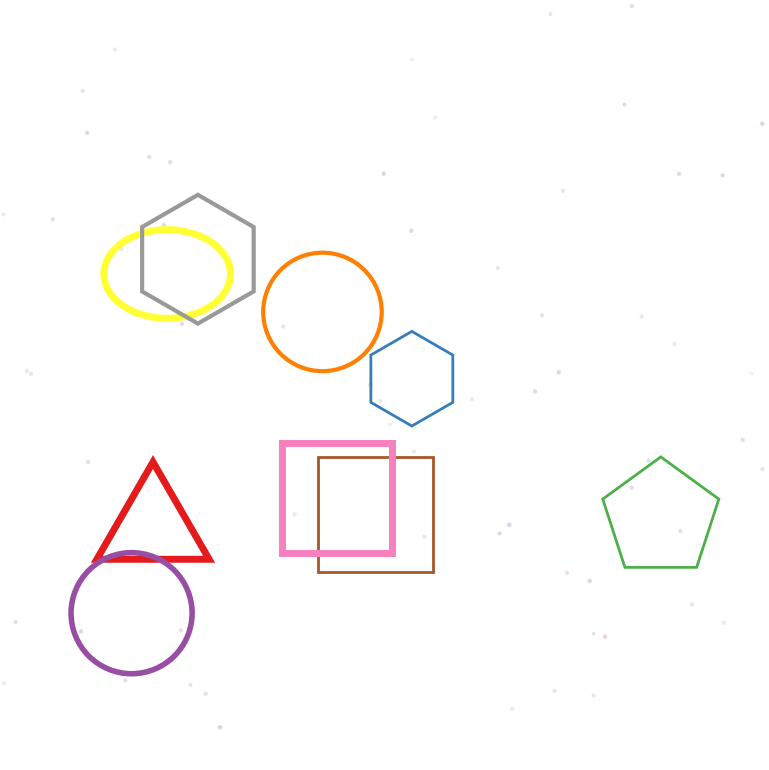[{"shape": "triangle", "thickness": 2.5, "radius": 0.42, "center": [0.199, 0.316]}, {"shape": "hexagon", "thickness": 1, "radius": 0.31, "center": [0.535, 0.508]}, {"shape": "pentagon", "thickness": 1, "radius": 0.4, "center": [0.858, 0.327]}, {"shape": "circle", "thickness": 2, "radius": 0.39, "center": [0.171, 0.204]}, {"shape": "circle", "thickness": 1.5, "radius": 0.38, "center": [0.419, 0.595]}, {"shape": "oval", "thickness": 2.5, "radius": 0.41, "center": [0.217, 0.644]}, {"shape": "square", "thickness": 1, "radius": 0.37, "center": [0.488, 0.331]}, {"shape": "square", "thickness": 2.5, "radius": 0.36, "center": [0.438, 0.353]}, {"shape": "hexagon", "thickness": 1.5, "radius": 0.42, "center": [0.257, 0.663]}]